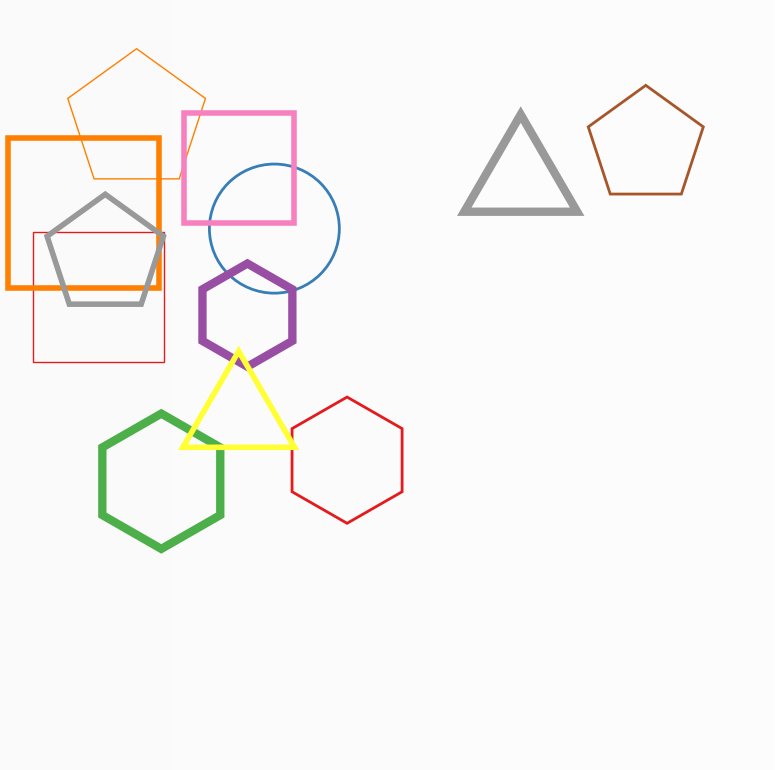[{"shape": "hexagon", "thickness": 1, "radius": 0.41, "center": [0.448, 0.402]}, {"shape": "square", "thickness": 0.5, "radius": 0.42, "center": [0.128, 0.614]}, {"shape": "circle", "thickness": 1, "radius": 0.42, "center": [0.354, 0.703]}, {"shape": "hexagon", "thickness": 3, "radius": 0.44, "center": [0.208, 0.375]}, {"shape": "hexagon", "thickness": 3, "radius": 0.33, "center": [0.319, 0.591]}, {"shape": "pentagon", "thickness": 0.5, "radius": 0.47, "center": [0.176, 0.843]}, {"shape": "square", "thickness": 2, "radius": 0.49, "center": [0.108, 0.723]}, {"shape": "triangle", "thickness": 2, "radius": 0.42, "center": [0.308, 0.461]}, {"shape": "pentagon", "thickness": 1, "radius": 0.39, "center": [0.833, 0.811]}, {"shape": "square", "thickness": 2, "radius": 0.36, "center": [0.308, 0.782]}, {"shape": "triangle", "thickness": 3, "radius": 0.42, "center": [0.672, 0.767]}, {"shape": "pentagon", "thickness": 2, "radius": 0.39, "center": [0.136, 0.669]}]